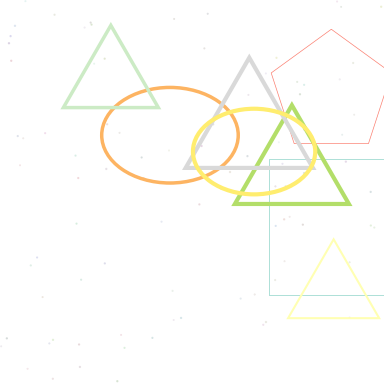[{"shape": "square", "thickness": 0.5, "radius": 0.88, "center": [0.875, 0.411]}, {"shape": "triangle", "thickness": 1.5, "radius": 0.68, "center": [0.867, 0.242]}, {"shape": "pentagon", "thickness": 0.5, "radius": 0.82, "center": [0.861, 0.76]}, {"shape": "oval", "thickness": 2.5, "radius": 0.89, "center": [0.441, 0.649]}, {"shape": "triangle", "thickness": 3, "radius": 0.85, "center": [0.758, 0.556]}, {"shape": "triangle", "thickness": 3, "radius": 0.95, "center": [0.647, 0.659]}, {"shape": "triangle", "thickness": 2.5, "radius": 0.71, "center": [0.288, 0.792]}, {"shape": "oval", "thickness": 3, "radius": 0.79, "center": [0.66, 0.606]}]